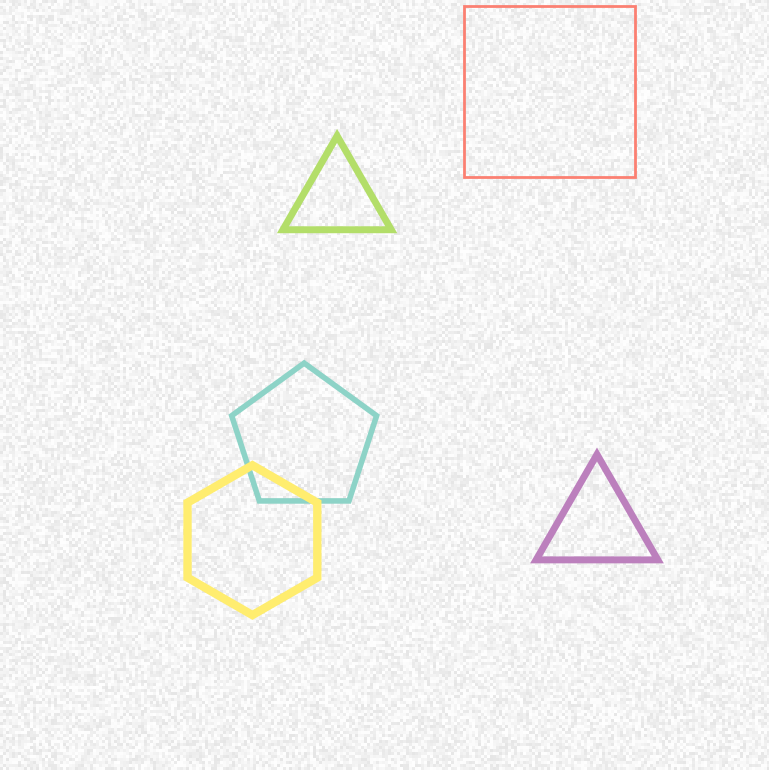[{"shape": "pentagon", "thickness": 2, "radius": 0.49, "center": [0.395, 0.43]}, {"shape": "square", "thickness": 1, "radius": 0.55, "center": [0.714, 0.882]}, {"shape": "triangle", "thickness": 2.5, "radius": 0.41, "center": [0.438, 0.742]}, {"shape": "triangle", "thickness": 2.5, "radius": 0.46, "center": [0.775, 0.319]}, {"shape": "hexagon", "thickness": 3, "radius": 0.49, "center": [0.328, 0.298]}]